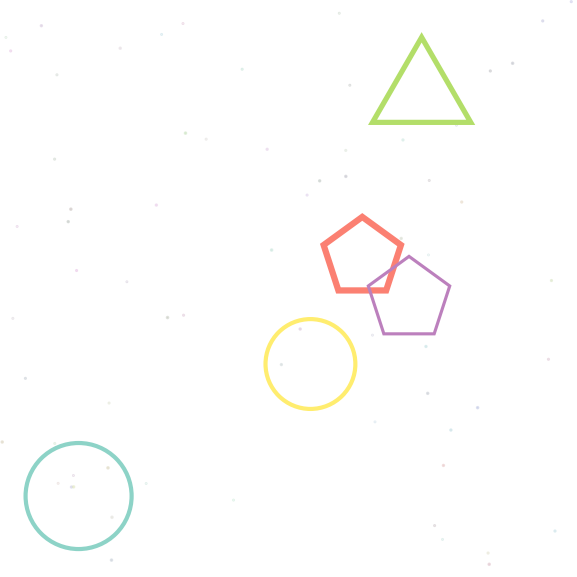[{"shape": "circle", "thickness": 2, "radius": 0.46, "center": [0.136, 0.14]}, {"shape": "pentagon", "thickness": 3, "radius": 0.35, "center": [0.627, 0.553]}, {"shape": "triangle", "thickness": 2.5, "radius": 0.49, "center": [0.73, 0.836]}, {"shape": "pentagon", "thickness": 1.5, "radius": 0.37, "center": [0.708, 0.481]}, {"shape": "circle", "thickness": 2, "radius": 0.39, "center": [0.538, 0.369]}]